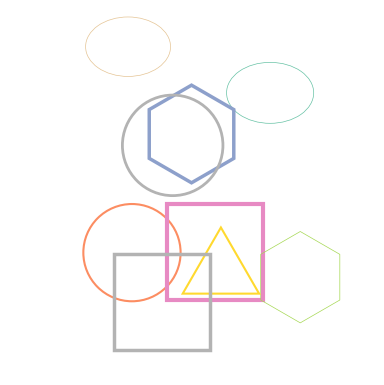[{"shape": "oval", "thickness": 0.5, "radius": 0.57, "center": [0.702, 0.759]}, {"shape": "circle", "thickness": 1.5, "radius": 0.63, "center": [0.343, 0.344]}, {"shape": "hexagon", "thickness": 2.5, "radius": 0.63, "center": [0.497, 0.652]}, {"shape": "square", "thickness": 3, "radius": 0.62, "center": [0.559, 0.345]}, {"shape": "hexagon", "thickness": 0.5, "radius": 0.59, "center": [0.78, 0.28]}, {"shape": "triangle", "thickness": 1.5, "radius": 0.57, "center": [0.574, 0.295]}, {"shape": "oval", "thickness": 0.5, "radius": 0.55, "center": [0.333, 0.879]}, {"shape": "circle", "thickness": 2, "radius": 0.65, "center": [0.448, 0.622]}, {"shape": "square", "thickness": 2.5, "radius": 0.62, "center": [0.421, 0.216]}]